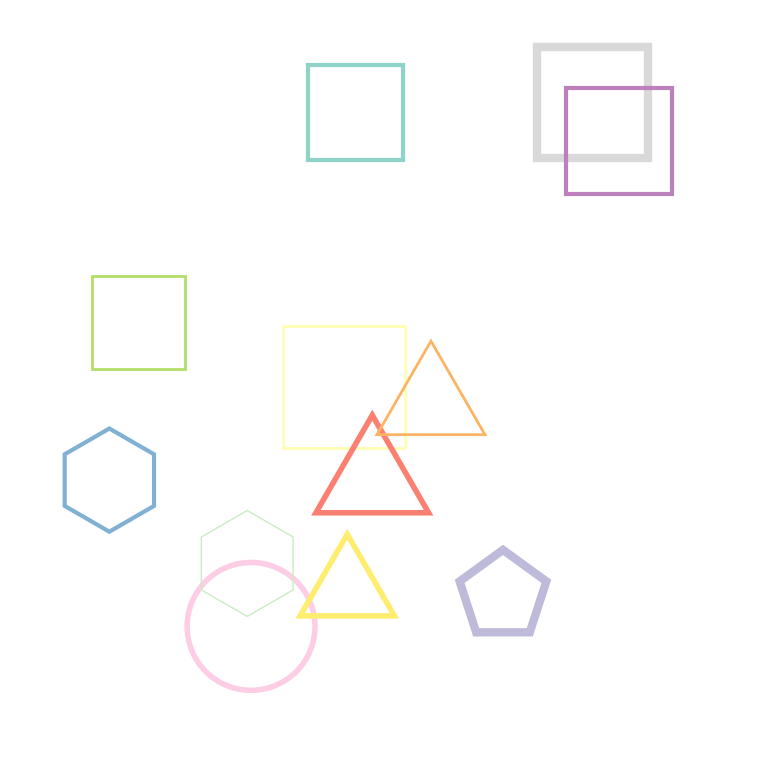[{"shape": "square", "thickness": 1.5, "radius": 0.31, "center": [0.462, 0.854]}, {"shape": "square", "thickness": 1, "radius": 0.4, "center": [0.447, 0.497]}, {"shape": "pentagon", "thickness": 3, "radius": 0.3, "center": [0.653, 0.227]}, {"shape": "triangle", "thickness": 2, "radius": 0.42, "center": [0.483, 0.376]}, {"shape": "hexagon", "thickness": 1.5, "radius": 0.34, "center": [0.142, 0.376]}, {"shape": "triangle", "thickness": 1, "radius": 0.41, "center": [0.56, 0.476]}, {"shape": "square", "thickness": 1, "radius": 0.3, "center": [0.18, 0.582]}, {"shape": "circle", "thickness": 2, "radius": 0.42, "center": [0.326, 0.186]}, {"shape": "square", "thickness": 3, "radius": 0.36, "center": [0.769, 0.867]}, {"shape": "square", "thickness": 1.5, "radius": 0.34, "center": [0.804, 0.817]}, {"shape": "hexagon", "thickness": 0.5, "radius": 0.34, "center": [0.321, 0.268]}, {"shape": "triangle", "thickness": 2, "radius": 0.35, "center": [0.451, 0.236]}]